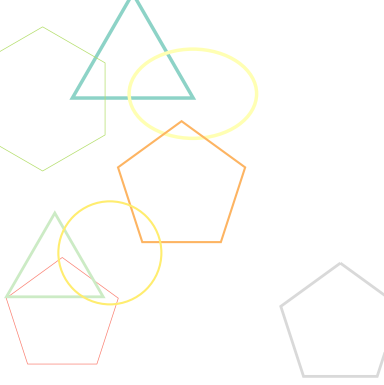[{"shape": "triangle", "thickness": 2.5, "radius": 0.91, "center": [0.345, 0.836]}, {"shape": "oval", "thickness": 2.5, "radius": 0.83, "center": [0.501, 0.757]}, {"shape": "pentagon", "thickness": 0.5, "radius": 0.77, "center": [0.162, 0.178]}, {"shape": "pentagon", "thickness": 1.5, "radius": 0.87, "center": [0.472, 0.512]}, {"shape": "hexagon", "thickness": 0.5, "radius": 0.94, "center": [0.111, 0.743]}, {"shape": "pentagon", "thickness": 2, "radius": 0.81, "center": [0.884, 0.154]}, {"shape": "triangle", "thickness": 2, "radius": 0.73, "center": [0.142, 0.302]}, {"shape": "circle", "thickness": 1.5, "radius": 0.67, "center": [0.285, 0.343]}]